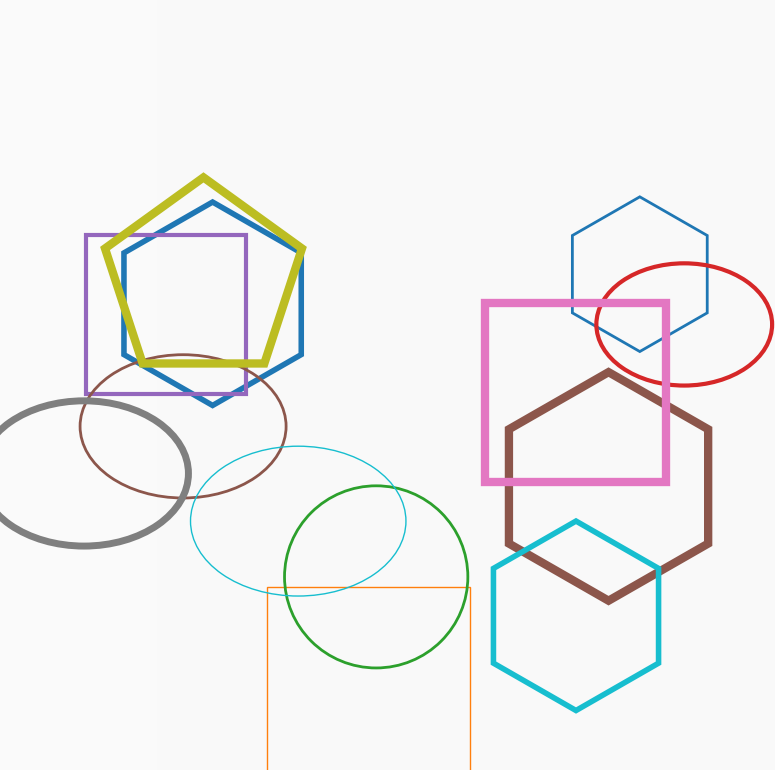[{"shape": "hexagon", "thickness": 1, "radius": 0.5, "center": [0.826, 0.644]}, {"shape": "hexagon", "thickness": 2, "radius": 0.66, "center": [0.274, 0.606]}, {"shape": "square", "thickness": 0.5, "radius": 0.65, "center": [0.475, 0.107]}, {"shape": "circle", "thickness": 1, "radius": 0.59, "center": [0.485, 0.251]}, {"shape": "oval", "thickness": 1.5, "radius": 0.57, "center": [0.883, 0.579]}, {"shape": "square", "thickness": 1.5, "radius": 0.52, "center": [0.214, 0.592]}, {"shape": "oval", "thickness": 1, "radius": 0.66, "center": [0.236, 0.446]}, {"shape": "hexagon", "thickness": 3, "radius": 0.74, "center": [0.785, 0.368]}, {"shape": "square", "thickness": 3, "radius": 0.58, "center": [0.743, 0.49]}, {"shape": "oval", "thickness": 2.5, "radius": 0.67, "center": [0.108, 0.385]}, {"shape": "pentagon", "thickness": 3, "radius": 0.67, "center": [0.263, 0.636]}, {"shape": "hexagon", "thickness": 2, "radius": 0.62, "center": [0.743, 0.2]}, {"shape": "oval", "thickness": 0.5, "radius": 0.69, "center": [0.385, 0.323]}]